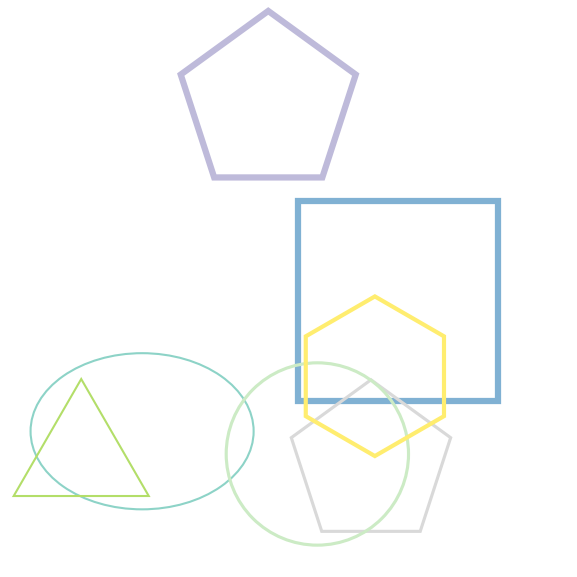[{"shape": "oval", "thickness": 1, "radius": 0.97, "center": [0.246, 0.252]}, {"shape": "pentagon", "thickness": 3, "radius": 0.8, "center": [0.464, 0.821]}, {"shape": "square", "thickness": 3, "radius": 0.86, "center": [0.689, 0.478]}, {"shape": "triangle", "thickness": 1, "radius": 0.68, "center": [0.141, 0.208]}, {"shape": "pentagon", "thickness": 1.5, "radius": 0.73, "center": [0.642, 0.196]}, {"shape": "circle", "thickness": 1.5, "radius": 0.79, "center": [0.55, 0.213]}, {"shape": "hexagon", "thickness": 2, "radius": 0.69, "center": [0.649, 0.348]}]